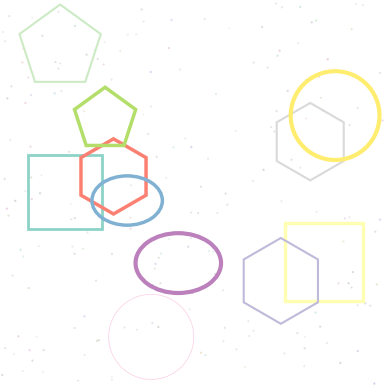[{"shape": "square", "thickness": 2, "radius": 0.48, "center": [0.168, 0.502]}, {"shape": "square", "thickness": 2.5, "radius": 0.5, "center": [0.842, 0.32]}, {"shape": "hexagon", "thickness": 1.5, "radius": 0.56, "center": [0.729, 0.27]}, {"shape": "hexagon", "thickness": 2.5, "radius": 0.49, "center": [0.295, 0.542]}, {"shape": "oval", "thickness": 2.5, "radius": 0.46, "center": [0.33, 0.479]}, {"shape": "pentagon", "thickness": 2.5, "radius": 0.42, "center": [0.273, 0.69]}, {"shape": "circle", "thickness": 0.5, "radius": 0.55, "center": [0.393, 0.125]}, {"shape": "hexagon", "thickness": 1.5, "radius": 0.5, "center": [0.806, 0.632]}, {"shape": "oval", "thickness": 3, "radius": 0.56, "center": [0.463, 0.317]}, {"shape": "pentagon", "thickness": 1.5, "radius": 0.56, "center": [0.156, 0.877]}, {"shape": "circle", "thickness": 3, "radius": 0.58, "center": [0.87, 0.7]}]